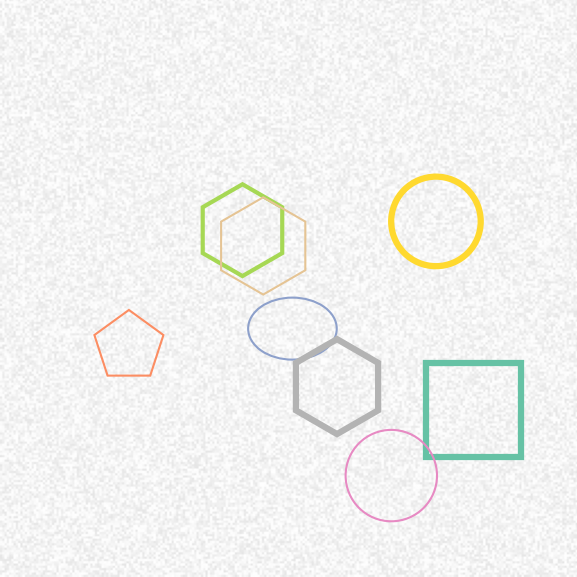[{"shape": "square", "thickness": 3, "radius": 0.41, "center": [0.82, 0.289]}, {"shape": "pentagon", "thickness": 1, "radius": 0.31, "center": [0.223, 0.4]}, {"shape": "oval", "thickness": 1, "radius": 0.38, "center": [0.506, 0.43]}, {"shape": "circle", "thickness": 1, "radius": 0.4, "center": [0.678, 0.176]}, {"shape": "hexagon", "thickness": 2, "radius": 0.4, "center": [0.42, 0.601]}, {"shape": "circle", "thickness": 3, "radius": 0.39, "center": [0.755, 0.616]}, {"shape": "hexagon", "thickness": 1, "radius": 0.42, "center": [0.456, 0.573]}, {"shape": "hexagon", "thickness": 3, "radius": 0.41, "center": [0.584, 0.33]}]